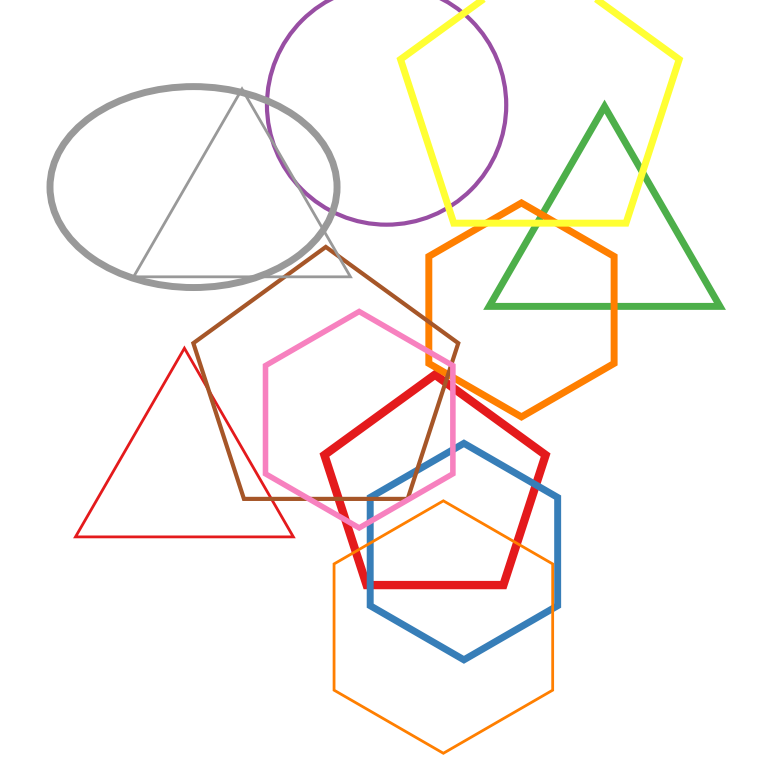[{"shape": "triangle", "thickness": 1, "radius": 0.82, "center": [0.239, 0.384]}, {"shape": "pentagon", "thickness": 3, "radius": 0.76, "center": [0.565, 0.362]}, {"shape": "hexagon", "thickness": 2.5, "radius": 0.7, "center": [0.603, 0.284]}, {"shape": "triangle", "thickness": 2.5, "radius": 0.87, "center": [0.785, 0.689]}, {"shape": "circle", "thickness": 1.5, "radius": 0.78, "center": [0.502, 0.864]}, {"shape": "hexagon", "thickness": 2.5, "radius": 0.69, "center": [0.677, 0.598]}, {"shape": "hexagon", "thickness": 1, "radius": 0.82, "center": [0.576, 0.186]}, {"shape": "pentagon", "thickness": 2.5, "radius": 0.95, "center": [0.701, 0.864]}, {"shape": "pentagon", "thickness": 1.5, "radius": 0.9, "center": [0.423, 0.498]}, {"shape": "hexagon", "thickness": 2, "radius": 0.7, "center": [0.466, 0.455]}, {"shape": "triangle", "thickness": 1, "radius": 0.81, "center": [0.314, 0.722]}, {"shape": "oval", "thickness": 2.5, "radius": 0.93, "center": [0.251, 0.757]}]